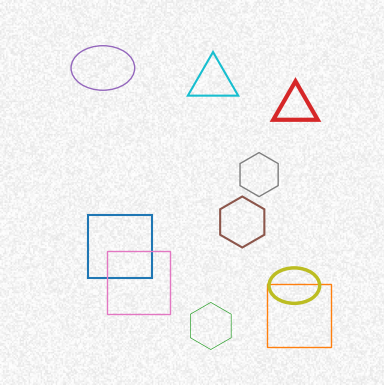[{"shape": "square", "thickness": 1.5, "radius": 0.41, "center": [0.311, 0.36]}, {"shape": "square", "thickness": 1, "radius": 0.41, "center": [0.777, 0.18]}, {"shape": "hexagon", "thickness": 0.5, "radius": 0.31, "center": [0.547, 0.153]}, {"shape": "triangle", "thickness": 3, "radius": 0.33, "center": [0.768, 0.722]}, {"shape": "oval", "thickness": 1, "radius": 0.41, "center": [0.267, 0.823]}, {"shape": "hexagon", "thickness": 1.5, "radius": 0.33, "center": [0.629, 0.423]}, {"shape": "square", "thickness": 1, "radius": 0.41, "center": [0.361, 0.266]}, {"shape": "hexagon", "thickness": 1, "radius": 0.29, "center": [0.673, 0.546]}, {"shape": "oval", "thickness": 2.5, "radius": 0.33, "center": [0.764, 0.258]}, {"shape": "triangle", "thickness": 1.5, "radius": 0.38, "center": [0.553, 0.789]}]